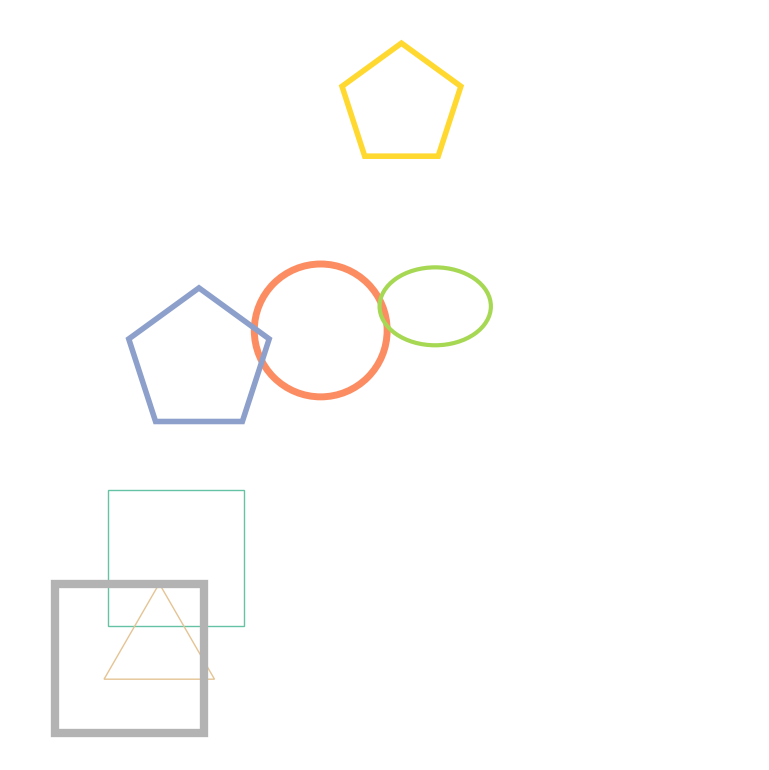[{"shape": "square", "thickness": 0.5, "radius": 0.44, "center": [0.229, 0.275]}, {"shape": "circle", "thickness": 2.5, "radius": 0.43, "center": [0.417, 0.571]}, {"shape": "pentagon", "thickness": 2, "radius": 0.48, "center": [0.258, 0.53]}, {"shape": "oval", "thickness": 1.5, "radius": 0.36, "center": [0.565, 0.602]}, {"shape": "pentagon", "thickness": 2, "radius": 0.41, "center": [0.521, 0.863]}, {"shape": "triangle", "thickness": 0.5, "radius": 0.41, "center": [0.207, 0.159]}, {"shape": "square", "thickness": 3, "radius": 0.48, "center": [0.168, 0.145]}]